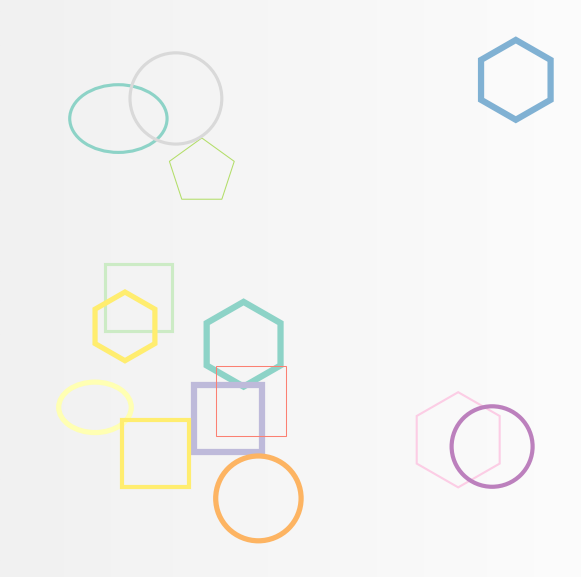[{"shape": "hexagon", "thickness": 3, "radius": 0.37, "center": [0.419, 0.403]}, {"shape": "oval", "thickness": 1.5, "radius": 0.42, "center": [0.204, 0.794]}, {"shape": "oval", "thickness": 2.5, "radius": 0.31, "center": [0.163, 0.294]}, {"shape": "square", "thickness": 3, "radius": 0.29, "center": [0.393, 0.275]}, {"shape": "square", "thickness": 0.5, "radius": 0.3, "center": [0.432, 0.304]}, {"shape": "hexagon", "thickness": 3, "radius": 0.35, "center": [0.887, 0.861]}, {"shape": "circle", "thickness": 2.5, "radius": 0.37, "center": [0.445, 0.136]}, {"shape": "pentagon", "thickness": 0.5, "radius": 0.29, "center": [0.347, 0.702]}, {"shape": "hexagon", "thickness": 1, "radius": 0.41, "center": [0.788, 0.238]}, {"shape": "circle", "thickness": 1.5, "radius": 0.39, "center": [0.303, 0.829]}, {"shape": "circle", "thickness": 2, "radius": 0.35, "center": [0.847, 0.226]}, {"shape": "square", "thickness": 1.5, "radius": 0.29, "center": [0.238, 0.485]}, {"shape": "square", "thickness": 2, "radius": 0.29, "center": [0.267, 0.214]}, {"shape": "hexagon", "thickness": 2.5, "radius": 0.3, "center": [0.215, 0.434]}]